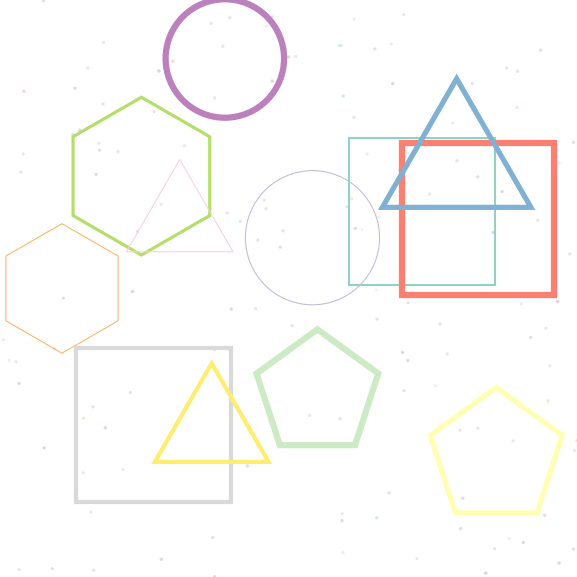[{"shape": "square", "thickness": 1, "radius": 0.63, "center": [0.731, 0.633]}, {"shape": "pentagon", "thickness": 2.5, "radius": 0.6, "center": [0.859, 0.208]}, {"shape": "circle", "thickness": 0.5, "radius": 0.58, "center": [0.541, 0.587]}, {"shape": "square", "thickness": 3, "radius": 0.66, "center": [0.828, 0.62]}, {"shape": "triangle", "thickness": 2.5, "radius": 0.74, "center": [0.791, 0.714]}, {"shape": "hexagon", "thickness": 0.5, "radius": 0.56, "center": [0.107, 0.5]}, {"shape": "hexagon", "thickness": 1.5, "radius": 0.68, "center": [0.245, 0.694]}, {"shape": "triangle", "thickness": 0.5, "radius": 0.53, "center": [0.311, 0.616]}, {"shape": "square", "thickness": 2, "radius": 0.67, "center": [0.265, 0.263]}, {"shape": "circle", "thickness": 3, "radius": 0.51, "center": [0.389, 0.898]}, {"shape": "pentagon", "thickness": 3, "radius": 0.55, "center": [0.55, 0.318]}, {"shape": "triangle", "thickness": 2, "radius": 0.57, "center": [0.367, 0.256]}]